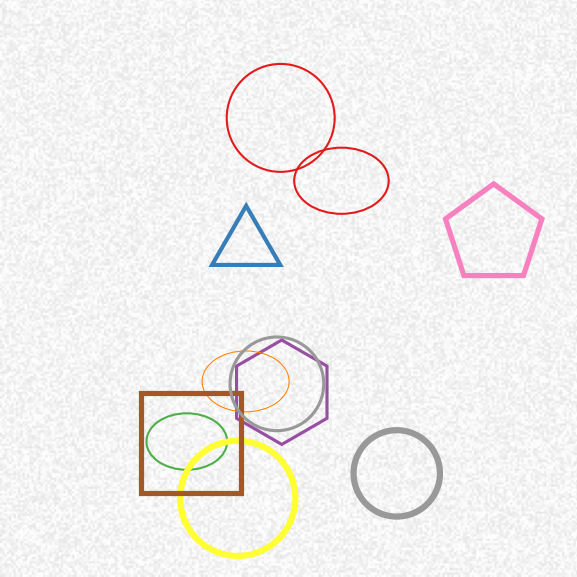[{"shape": "circle", "thickness": 1, "radius": 0.47, "center": [0.486, 0.795]}, {"shape": "oval", "thickness": 1, "radius": 0.41, "center": [0.591, 0.686]}, {"shape": "triangle", "thickness": 2, "radius": 0.34, "center": [0.426, 0.574]}, {"shape": "oval", "thickness": 1, "radius": 0.35, "center": [0.323, 0.235]}, {"shape": "hexagon", "thickness": 1.5, "radius": 0.45, "center": [0.488, 0.32]}, {"shape": "oval", "thickness": 0.5, "radius": 0.38, "center": [0.425, 0.339]}, {"shape": "circle", "thickness": 3, "radius": 0.5, "center": [0.412, 0.136]}, {"shape": "square", "thickness": 2.5, "radius": 0.43, "center": [0.33, 0.232]}, {"shape": "pentagon", "thickness": 2.5, "radius": 0.44, "center": [0.855, 0.593]}, {"shape": "circle", "thickness": 3, "radius": 0.37, "center": [0.687, 0.179]}, {"shape": "circle", "thickness": 1.5, "radius": 0.41, "center": [0.479, 0.334]}]